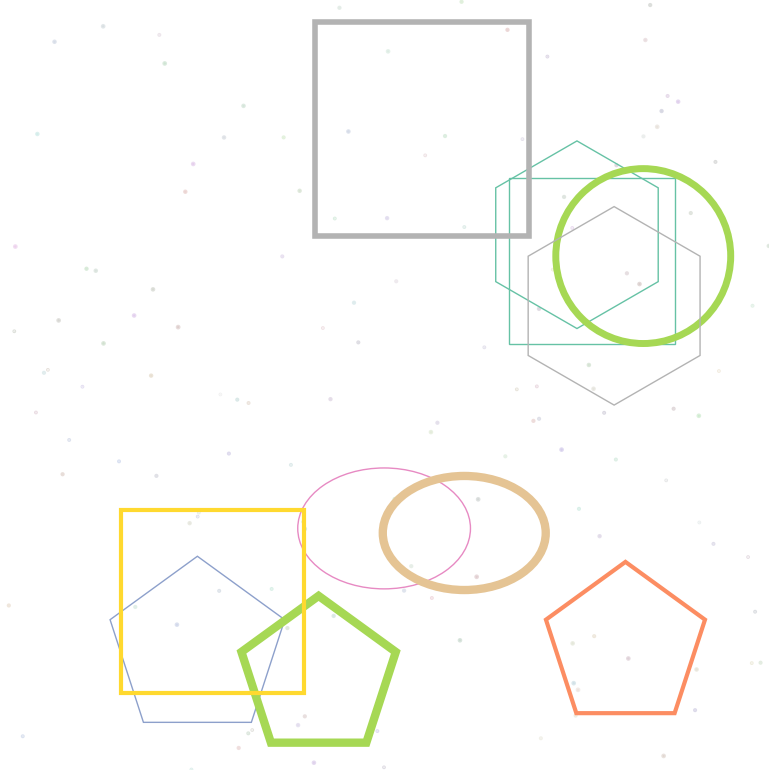[{"shape": "hexagon", "thickness": 0.5, "radius": 0.61, "center": [0.749, 0.695]}, {"shape": "square", "thickness": 0.5, "radius": 0.54, "center": [0.769, 0.661]}, {"shape": "pentagon", "thickness": 1.5, "radius": 0.54, "center": [0.812, 0.162]}, {"shape": "pentagon", "thickness": 0.5, "radius": 0.6, "center": [0.256, 0.158]}, {"shape": "oval", "thickness": 0.5, "radius": 0.56, "center": [0.499, 0.314]}, {"shape": "circle", "thickness": 2.5, "radius": 0.57, "center": [0.835, 0.667]}, {"shape": "pentagon", "thickness": 3, "radius": 0.53, "center": [0.414, 0.121]}, {"shape": "square", "thickness": 1.5, "radius": 0.59, "center": [0.276, 0.219]}, {"shape": "oval", "thickness": 3, "radius": 0.53, "center": [0.603, 0.308]}, {"shape": "hexagon", "thickness": 0.5, "radius": 0.64, "center": [0.798, 0.603]}, {"shape": "square", "thickness": 2, "radius": 0.69, "center": [0.548, 0.832]}]